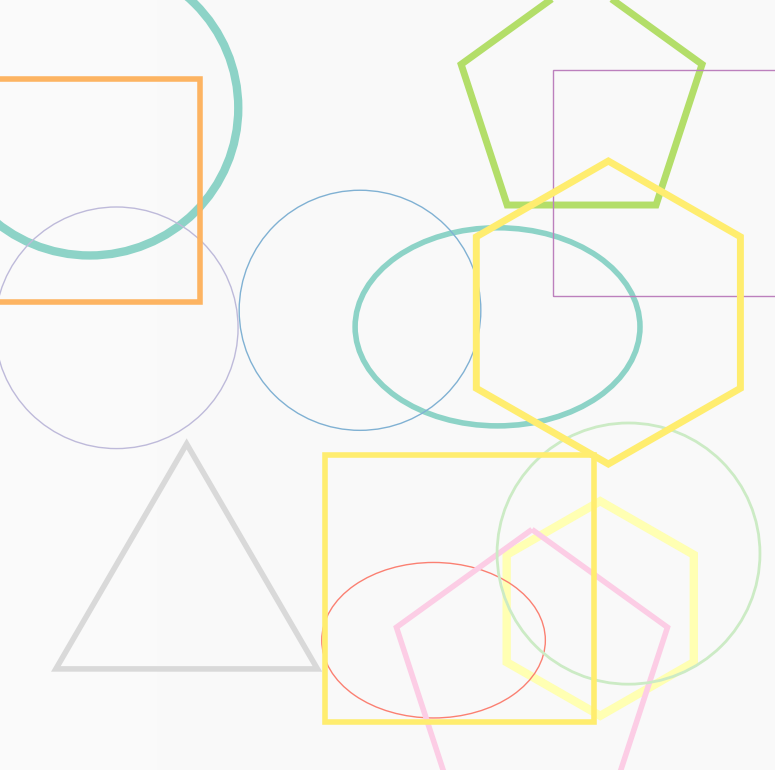[{"shape": "circle", "thickness": 3, "radius": 0.96, "center": [0.116, 0.86]}, {"shape": "oval", "thickness": 2, "radius": 0.92, "center": [0.642, 0.576]}, {"shape": "hexagon", "thickness": 3, "radius": 0.7, "center": [0.774, 0.21]}, {"shape": "circle", "thickness": 0.5, "radius": 0.78, "center": [0.15, 0.574]}, {"shape": "oval", "thickness": 0.5, "radius": 0.72, "center": [0.559, 0.169]}, {"shape": "circle", "thickness": 0.5, "radius": 0.78, "center": [0.465, 0.597]}, {"shape": "square", "thickness": 2, "radius": 0.72, "center": [0.113, 0.753]}, {"shape": "pentagon", "thickness": 2.5, "radius": 0.82, "center": [0.75, 0.866]}, {"shape": "pentagon", "thickness": 2, "radius": 0.92, "center": [0.686, 0.128]}, {"shape": "triangle", "thickness": 2, "radius": 0.97, "center": [0.241, 0.229]}, {"shape": "square", "thickness": 0.5, "radius": 0.74, "center": [0.86, 0.762]}, {"shape": "circle", "thickness": 1, "radius": 0.85, "center": [0.811, 0.281]}, {"shape": "hexagon", "thickness": 2.5, "radius": 0.98, "center": [0.785, 0.594]}, {"shape": "square", "thickness": 2, "radius": 0.87, "center": [0.593, 0.236]}]